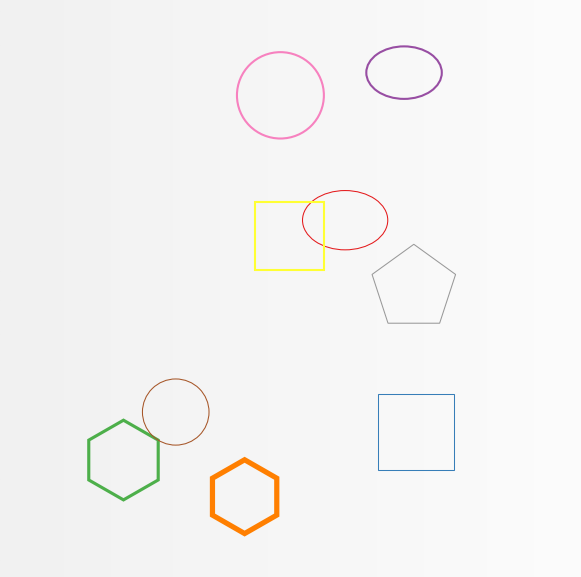[{"shape": "oval", "thickness": 0.5, "radius": 0.37, "center": [0.594, 0.618]}, {"shape": "square", "thickness": 0.5, "radius": 0.33, "center": [0.716, 0.251]}, {"shape": "hexagon", "thickness": 1.5, "radius": 0.34, "center": [0.212, 0.203]}, {"shape": "oval", "thickness": 1, "radius": 0.32, "center": [0.695, 0.873]}, {"shape": "hexagon", "thickness": 2.5, "radius": 0.32, "center": [0.421, 0.139]}, {"shape": "square", "thickness": 1, "radius": 0.3, "center": [0.498, 0.591]}, {"shape": "circle", "thickness": 0.5, "radius": 0.29, "center": [0.302, 0.286]}, {"shape": "circle", "thickness": 1, "radius": 0.37, "center": [0.482, 0.834]}, {"shape": "pentagon", "thickness": 0.5, "radius": 0.38, "center": [0.712, 0.501]}]